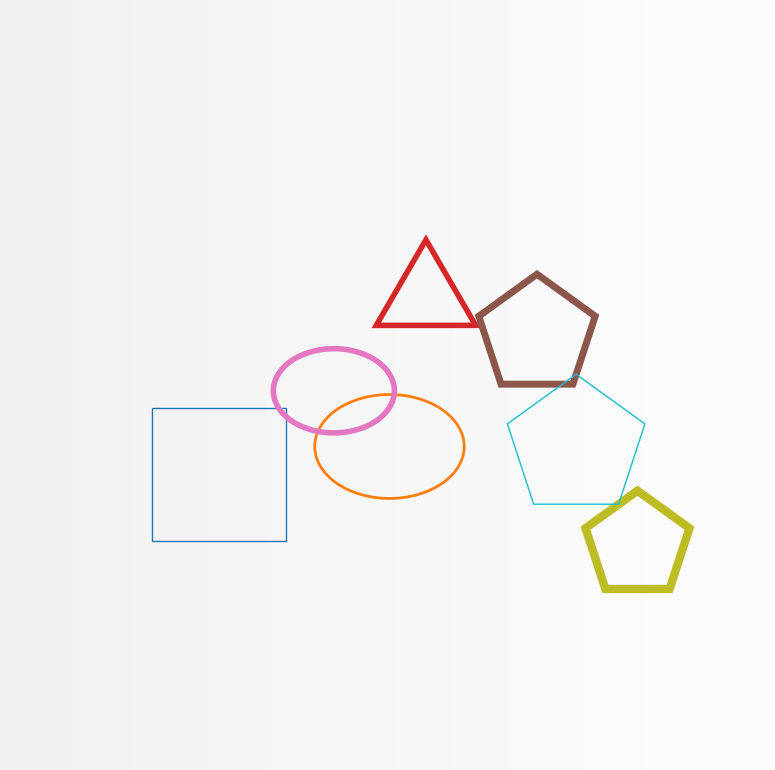[{"shape": "square", "thickness": 0.5, "radius": 0.43, "center": [0.282, 0.384]}, {"shape": "oval", "thickness": 1, "radius": 0.48, "center": [0.503, 0.42]}, {"shape": "triangle", "thickness": 2, "radius": 0.37, "center": [0.55, 0.614]}, {"shape": "pentagon", "thickness": 2.5, "radius": 0.39, "center": [0.693, 0.565]}, {"shape": "oval", "thickness": 2, "radius": 0.39, "center": [0.431, 0.493]}, {"shape": "pentagon", "thickness": 3, "radius": 0.35, "center": [0.823, 0.292]}, {"shape": "pentagon", "thickness": 0.5, "radius": 0.47, "center": [0.743, 0.421]}]